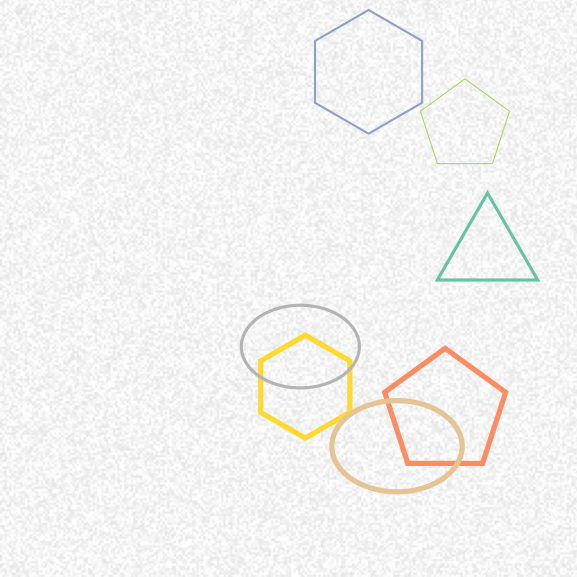[{"shape": "triangle", "thickness": 1.5, "radius": 0.5, "center": [0.844, 0.564]}, {"shape": "pentagon", "thickness": 2.5, "radius": 0.55, "center": [0.771, 0.286]}, {"shape": "hexagon", "thickness": 1, "radius": 0.54, "center": [0.638, 0.875]}, {"shape": "pentagon", "thickness": 0.5, "radius": 0.41, "center": [0.805, 0.781]}, {"shape": "hexagon", "thickness": 2.5, "radius": 0.45, "center": [0.529, 0.33]}, {"shape": "oval", "thickness": 2.5, "radius": 0.56, "center": [0.687, 0.226]}, {"shape": "oval", "thickness": 1.5, "radius": 0.51, "center": [0.52, 0.399]}]